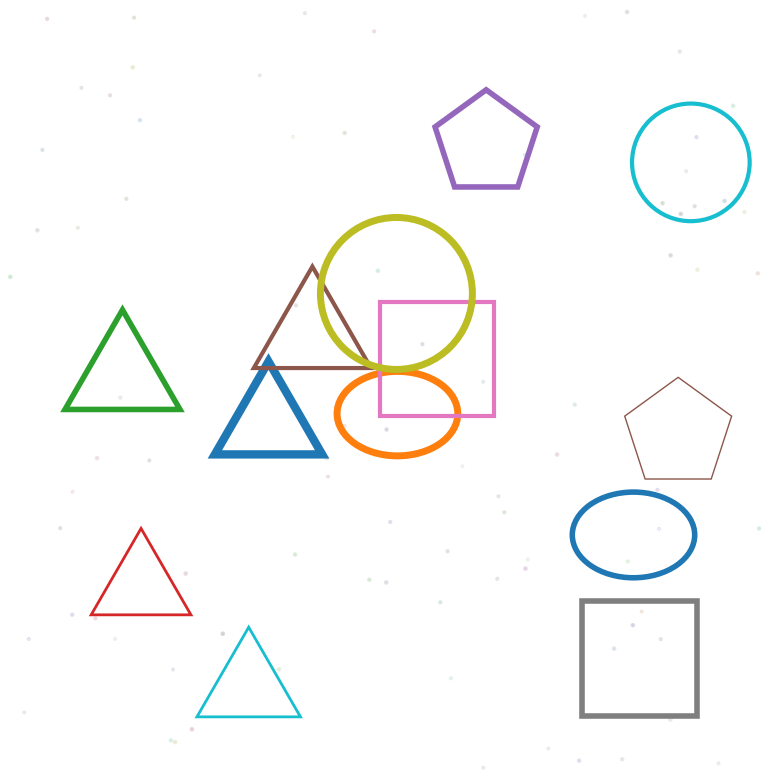[{"shape": "oval", "thickness": 2, "radius": 0.4, "center": [0.823, 0.305]}, {"shape": "triangle", "thickness": 3, "radius": 0.4, "center": [0.349, 0.45]}, {"shape": "oval", "thickness": 2.5, "radius": 0.39, "center": [0.516, 0.463]}, {"shape": "triangle", "thickness": 2, "radius": 0.43, "center": [0.159, 0.511]}, {"shape": "triangle", "thickness": 1, "radius": 0.37, "center": [0.183, 0.239]}, {"shape": "pentagon", "thickness": 2, "radius": 0.35, "center": [0.631, 0.814]}, {"shape": "triangle", "thickness": 1.5, "radius": 0.44, "center": [0.406, 0.566]}, {"shape": "pentagon", "thickness": 0.5, "radius": 0.36, "center": [0.881, 0.437]}, {"shape": "square", "thickness": 1.5, "radius": 0.37, "center": [0.568, 0.534]}, {"shape": "square", "thickness": 2, "radius": 0.37, "center": [0.831, 0.144]}, {"shape": "circle", "thickness": 2.5, "radius": 0.49, "center": [0.515, 0.619]}, {"shape": "triangle", "thickness": 1, "radius": 0.39, "center": [0.323, 0.108]}, {"shape": "circle", "thickness": 1.5, "radius": 0.38, "center": [0.897, 0.789]}]